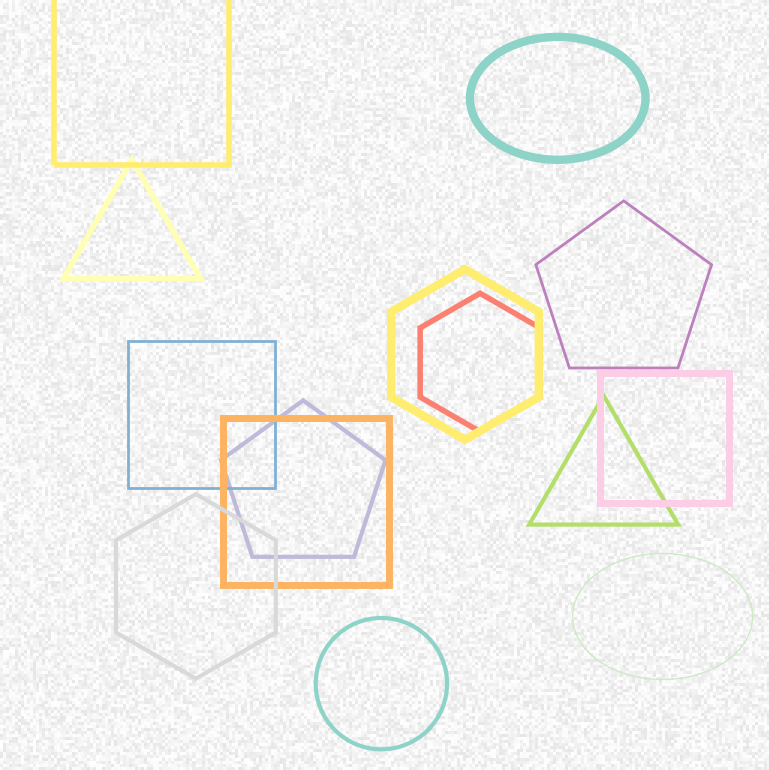[{"shape": "oval", "thickness": 3, "radius": 0.57, "center": [0.724, 0.872]}, {"shape": "circle", "thickness": 1.5, "radius": 0.43, "center": [0.495, 0.112]}, {"shape": "triangle", "thickness": 2, "radius": 0.51, "center": [0.171, 0.69]}, {"shape": "pentagon", "thickness": 1.5, "radius": 0.56, "center": [0.394, 0.368]}, {"shape": "hexagon", "thickness": 2, "radius": 0.45, "center": [0.623, 0.529]}, {"shape": "square", "thickness": 1, "radius": 0.48, "center": [0.262, 0.462]}, {"shape": "square", "thickness": 2.5, "radius": 0.54, "center": [0.397, 0.348]}, {"shape": "triangle", "thickness": 1.5, "radius": 0.56, "center": [0.784, 0.375]}, {"shape": "square", "thickness": 2.5, "radius": 0.42, "center": [0.863, 0.431]}, {"shape": "hexagon", "thickness": 1.5, "radius": 0.6, "center": [0.254, 0.238]}, {"shape": "pentagon", "thickness": 1, "radius": 0.6, "center": [0.81, 0.619]}, {"shape": "oval", "thickness": 0.5, "radius": 0.58, "center": [0.861, 0.199]}, {"shape": "square", "thickness": 2, "radius": 0.57, "center": [0.183, 0.9]}, {"shape": "hexagon", "thickness": 3, "radius": 0.55, "center": [0.604, 0.54]}]